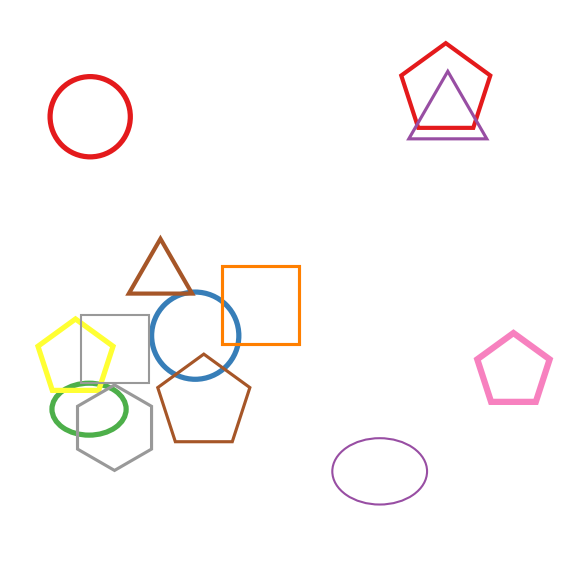[{"shape": "circle", "thickness": 2.5, "radius": 0.35, "center": [0.156, 0.797]}, {"shape": "pentagon", "thickness": 2, "radius": 0.41, "center": [0.772, 0.843]}, {"shape": "circle", "thickness": 2.5, "radius": 0.38, "center": [0.338, 0.418]}, {"shape": "oval", "thickness": 2.5, "radius": 0.32, "center": [0.154, 0.291]}, {"shape": "oval", "thickness": 1, "radius": 0.41, "center": [0.657, 0.183]}, {"shape": "triangle", "thickness": 1.5, "radius": 0.39, "center": [0.775, 0.798]}, {"shape": "square", "thickness": 1.5, "radius": 0.34, "center": [0.451, 0.471]}, {"shape": "pentagon", "thickness": 2.5, "radius": 0.34, "center": [0.131, 0.378]}, {"shape": "triangle", "thickness": 2, "radius": 0.32, "center": [0.278, 0.522]}, {"shape": "pentagon", "thickness": 1.5, "radius": 0.42, "center": [0.353, 0.302]}, {"shape": "pentagon", "thickness": 3, "radius": 0.33, "center": [0.889, 0.357]}, {"shape": "hexagon", "thickness": 1.5, "radius": 0.37, "center": [0.198, 0.259]}, {"shape": "square", "thickness": 1, "radius": 0.3, "center": [0.199, 0.394]}]